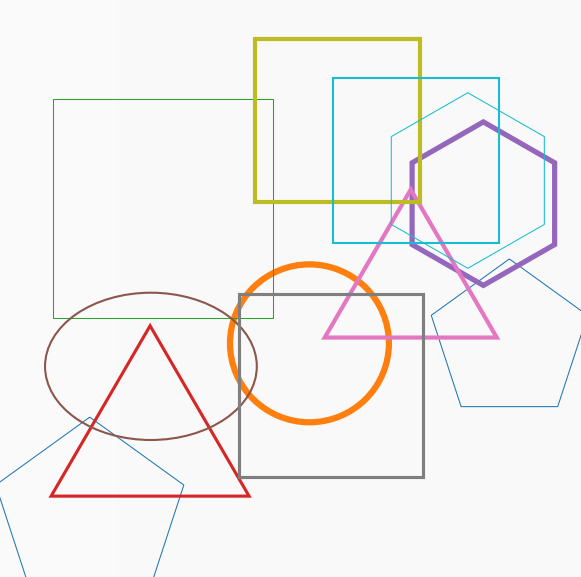[{"shape": "pentagon", "thickness": 0.5, "radius": 0.71, "center": [0.876, 0.409]}, {"shape": "pentagon", "thickness": 0.5, "radius": 0.85, "center": [0.154, 0.107]}, {"shape": "circle", "thickness": 3, "radius": 0.68, "center": [0.532, 0.405]}, {"shape": "square", "thickness": 0.5, "radius": 0.95, "center": [0.28, 0.638]}, {"shape": "triangle", "thickness": 1.5, "radius": 0.98, "center": [0.258, 0.238]}, {"shape": "hexagon", "thickness": 2.5, "radius": 0.71, "center": [0.832, 0.646]}, {"shape": "oval", "thickness": 1, "radius": 0.91, "center": [0.26, 0.365]}, {"shape": "triangle", "thickness": 2, "radius": 0.85, "center": [0.707, 0.5]}, {"shape": "square", "thickness": 1.5, "radius": 0.79, "center": [0.57, 0.332]}, {"shape": "square", "thickness": 2, "radius": 0.71, "center": [0.581, 0.79]}, {"shape": "square", "thickness": 1, "radius": 0.71, "center": [0.716, 0.721]}, {"shape": "hexagon", "thickness": 0.5, "radius": 0.76, "center": [0.805, 0.687]}]